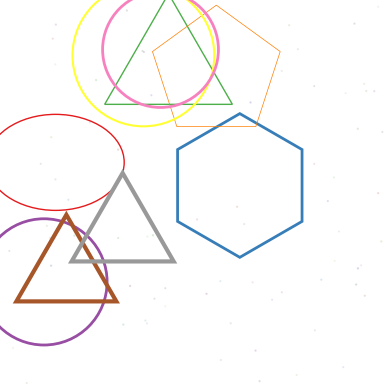[{"shape": "oval", "thickness": 1, "radius": 0.89, "center": [0.144, 0.578]}, {"shape": "hexagon", "thickness": 2, "radius": 0.93, "center": [0.623, 0.518]}, {"shape": "triangle", "thickness": 1, "radius": 0.96, "center": [0.438, 0.825]}, {"shape": "circle", "thickness": 2, "radius": 0.82, "center": [0.114, 0.268]}, {"shape": "pentagon", "thickness": 0.5, "radius": 0.87, "center": [0.562, 0.812]}, {"shape": "circle", "thickness": 1.5, "radius": 0.92, "center": [0.372, 0.856]}, {"shape": "triangle", "thickness": 3, "radius": 0.75, "center": [0.172, 0.292]}, {"shape": "circle", "thickness": 2, "radius": 0.75, "center": [0.417, 0.871]}, {"shape": "triangle", "thickness": 3, "radius": 0.77, "center": [0.319, 0.397]}]